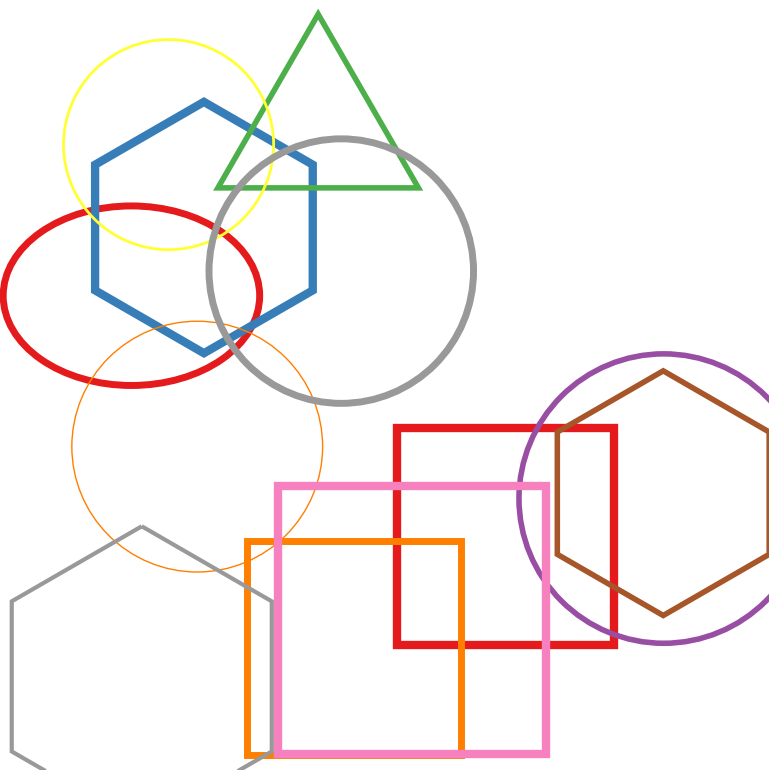[{"shape": "oval", "thickness": 2.5, "radius": 0.83, "center": [0.171, 0.616]}, {"shape": "square", "thickness": 3, "radius": 0.7, "center": [0.657, 0.304]}, {"shape": "hexagon", "thickness": 3, "radius": 0.82, "center": [0.265, 0.704]}, {"shape": "triangle", "thickness": 2, "radius": 0.75, "center": [0.413, 0.831]}, {"shape": "circle", "thickness": 2, "radius": 0.94, "center": [0.862, 0.353]}, {"shape": "circle", "thickness": 0.5, "radius": 0.81, "center": [0.256, 0.42]}, {"shape": "square", "thickness": 2.5, "radius": 0.7, "center": [0.46, 0.159]}, {"shape": "circle", "thickness": 1, "radius": 0.68, "center": [0.219, 0.812]}, {"shape": "hexagon", "thickness": 2, "radius": 0.79, "center": [0.861, 0.36]}, {"shape": "square", "thickness": 3, "radius": 0.87, "center": [0.535, 0.195]}, {"shape": "circle", "thickness": 2.5, "radius": 0.86, "center": [0.443, 0.648]}, {"shape": "hexagon", "thickness": 1.5, "radius": 0.97, "center": [0.184, 0.122]}]